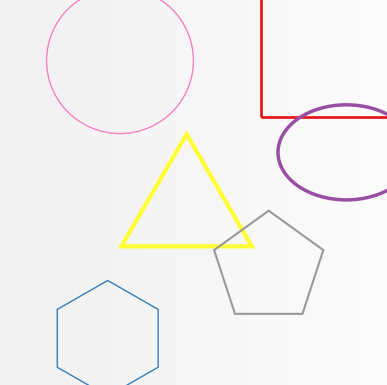[{"shape": "square", "thickness": 2, "radius": 0.83, "center": [0.84, 0.86]}, {"shape": "hexagon", "thickness": 1, "radius": 0.75, "center": [0.278, 0.121]}, {"shape": "oval", "thickness": 2.5, "radius": 0.88, "center": [0.894, 0.604]}, {"shape": "triangle", "thickness": 3, "radius": 0.97, "center": [0.482, 0.457]}, {"shape": "circle", "thickness": 1, "radius": 0.95, "center": [0.31, 0.843]}, {"shape": "pentagon", "thickness": 1.5, "radius": 0.74, "center": [0.693, 0.305]}]